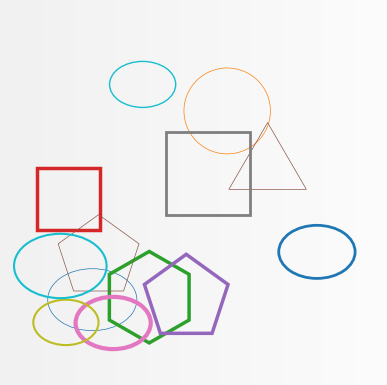[{"shape": "oval", "thickness": 0.5, "radius": 0.57, "center": [0.238, 0.222]}, {"shape": "oval", "thickness": 2, "radius": 0.49, "center": [0.818, 0.346]}, {"shape": "circle", "thickness": 0.5, "radius": 0.56, "center": [0.586, 0.712]}, {"shape": "hexagon", "thickness": 2.5, "radius": 0.59, "center": [0.385, 0.228]}, {"shape": "square", "thickness": 2.5, "radius": 0.4, "center": [0.177, 0.483]}, {"shape": "pentagon", "thickness": 2.5, "radius": 0.57, "center": [0.481, 0.226]}, {"shape": "pentagon", "thickness": 0.5, "radius": 0.55, "center": [0.254, 0.333]}, {"shape": "triangle", "thickness": 0.5, "radius": 0.58, "center": [0.691, 0.566]}, {"shape": "oval", "thickness": 3, "radius": 0.48, "center": [0.292, 0.161]}, {"shape": "square", "thickness": 2, "radius": 0.54, "center": [0.536, 0.55]}, {"shape": "oval", "thickness": 1.5, "radius": 0.42, "center": [0.17, 0.163]}, {"shape": "oval", "thickness": 1, "radius": 0.43, "center": [0.368, 0.781]}, {"shape": "oval", "thickness": 1.5, "radius": 0.6, "center": [0.156, 0.309]}]